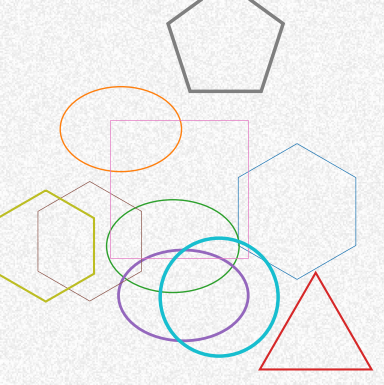[{"shape": "hexagon", "thickness": 0.5, "radius": 0.88, "center": [0.772, 0.451]}, {"shape": "oval", "thickness": 1, "radius": 0.79, "center": [0.314, 0.665]}, {"shape": "oval", "thickness": 1, "radius": 0.86, "center": [0.449, 0.361]}, {"shape": "triangle", "thickness": 1.5, "radius": 0.84, "center": [0.82, 0.124]}, {"shape": "oval", "thickness": 2, "radius": 0.84, "center": [0.476, 0.233]}, {"shape": "hexagon", "thickness": 0.5, "radius": 0.78, "center": [0.233, 0.373]}, {"shape": "square", "thickness": 0.5, "radius": 0.89, "center": [0.465, 0.509]}, {"shape": "pentagon", "thickness": 2.5, "radius": 0.79, "center": [0.586, 0.89]}, {"shape": "hexagon", "thickness": 1.5, "radius": 0.72, "center": [0.119, 0.361]}, {"shape": "circle", "thickness": 2.5, "radius": 0.77, "center": [0.569, 0.228]}]